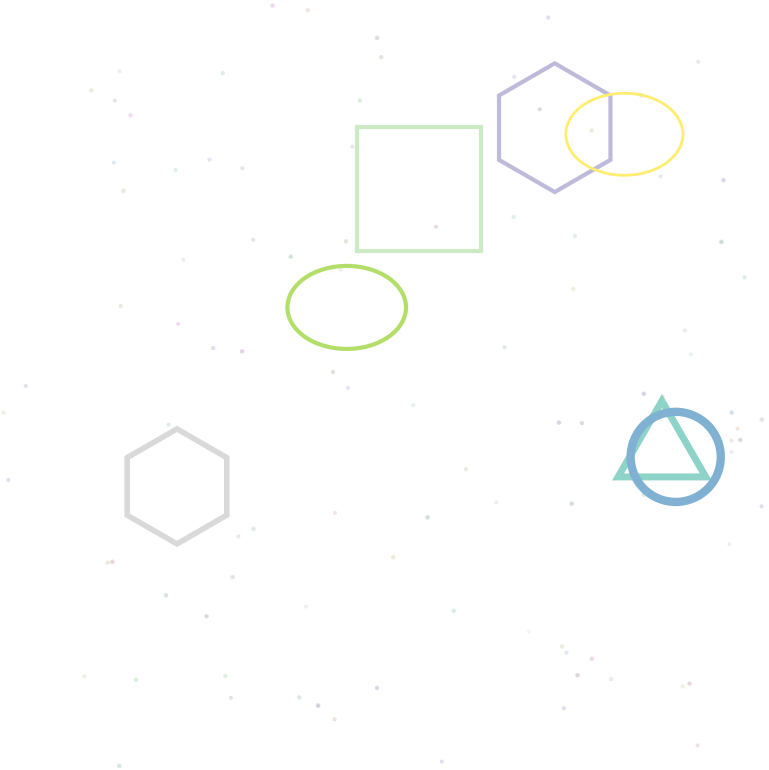[{"shape": "triangle", "thickness": 2.5, "radius": 0.33, "center": [0.86, 0.413]}, {"shape": "hexagon", "thickness": 1.5, "radius": 0.42, "center": [0.72, 0.834]}, {"shape": "circle", "thickness": 3, "radius": 0.29, "center": [0.878, 0.407]}, {"shape": "oval", "thickness": 1.5, "radius": 0.39, "center": [0.45, 0.601]}, {"shape": "hexagon", "thickness": 2, "radius": 0.37, "center": [0.23, 0.368]}, {"shape": "square", "thickness": 1.5, "radius": 0.4, "center": [0.544, 0.755]}, {"shape": "oval", "thickness": 1, "radius": 0.38, "center": [0.811, 0.826]}]